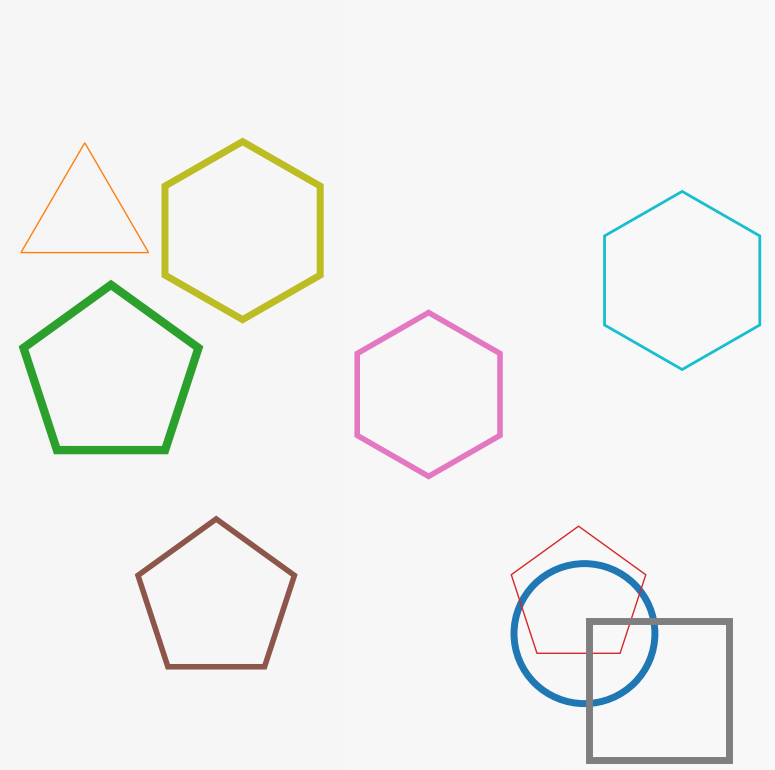[{"shape": "circle", "thickness": 2.5, "radius": 0.45, "center": [0.754, 0.177]}, {"shape": "triangle", "thickness": 0.5, "radius": 0.48, "center": [0.109, 0.72]}, {"shape": "pentagon", "thickness": 3, "radius": 0.59, "center": [0.143, 0.511]}, {"shape": "pentagon", "thickness": 0.5, "radius": 0.46, "center": [0.746, 0.225]}, {"shape": "pentagon", "thickness": 2, "radius": 0.53, "center": [0.279, 0.22]}, {"shape": "hexagon", "thickness": 2, "radius": 0.53, "center": [0.553, 0.488]}, {"shape": "square", "thickness": 2.5, "radius": 0.45, "center": [0.851, 0.103]}, {"shape": "hexagon", "thickness": 2.5, "radius": 0.58, "center": [0.313, 0.701]}, {"shape": "hexagon", "thickness": 1, "radius": 0.58, "center": [0.88, 0.636]}]